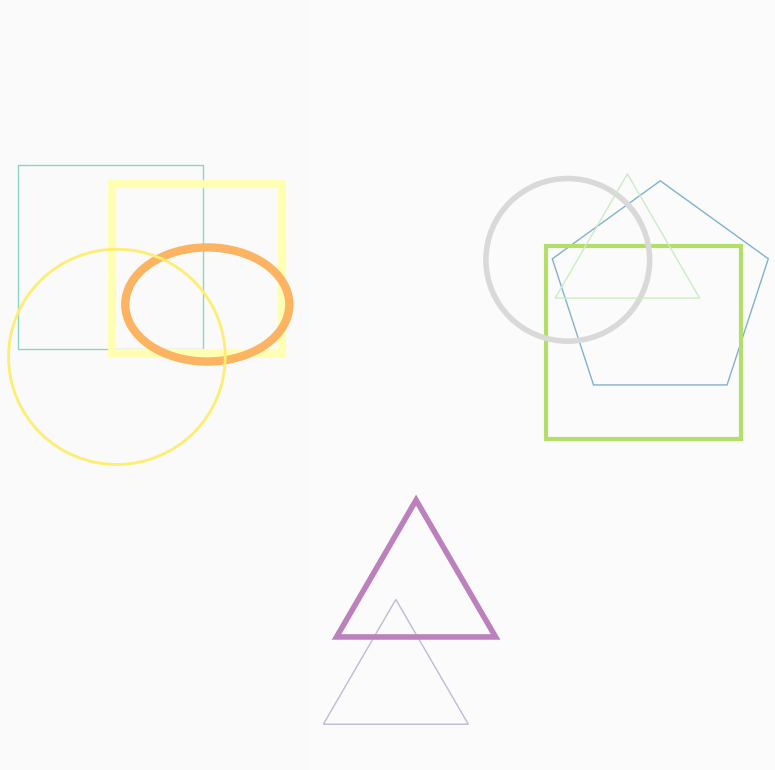[{"shape": "square", "thickness": 0.5, "radius": 0.6, "center": [0.143, 0.666]}, {"shape": "square", "thickness": 3, "radius": 0.55, "center": [0.254, 0.651]}, {"shape": "triangle", "thickness": 0.5, "radius": 0.54, "center": [0.511, 0.113]}, {"shape": "pentagon", "thickness": 0.5, "radius": 0.73, "center": [0.852, 0.619]}, {"shape": "oval", "thickness": 3, "radius": 0.53, "center": [0.267, 0.605]}, {"shape": "square", "thickness": 1.5, "radius": 0.63, "center": [0.83, 0.555]}, {"shape": "circle", "thickness": 2, "radius": 0.53, "center": [0.733, 0.663]}, {"shape": "triangle", "thickness": 2, "radius": 0.59, "center": [0.537, 0.232]}, {"shape": "triangle", "thickness": 0.5, "radius": 0.54, "center": [0.81, 0.667]}, {"shape": "circle", "thickness": 1, "radius": 0.7, "center": [0.151, 0.537]}]